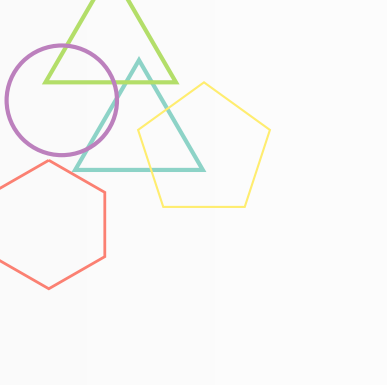[{"shape": "triangle", "thickness": 3, "radius": 0.95, "center": [0.359, 0.654]}, {"shape": "hexagon", "thickness": 2, "radius": 0.83, "center": [0.126, 0.417]}, {"shape": "triangle", "thickness": 3, "radius": 0.97, "center": [0.286, 0.883]}, {"shape": "circle", "thickness": 3, "radius": 0.71, "center": [0.159, 0.739]}, {"shape": "pentagon", "thickness": 1.5, "radius": 0.89, "center": [0.526, 0.607]}]